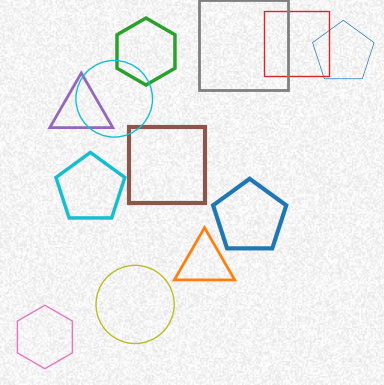[{"shape": "pentagon", "thickness": 3, "radius": 0.5, "center": [0.649, 0.436]}, {"shape": "pentagon", "thickness": 0.5, "radius": 0.42, "center": [0.892, 0.863]}, {"shape": "triangle", "thickness": 2, "radius": 0.45, "center": [0.531, 0.318]}, {"shape": "hexagon", "thickness": 2.5, "radius": 0.43, "center": [0.379, 0.866]}, {"shape": "square", "thickness": 1, "radius": 0.42, "center": [0.77, 0.887]}, {"shape": "triangle", "thickness": 2, "radius": 0.47, "center": [0.211, 0.716]}, {"shape": "square", "thickness": 3, "radius": 0.49, "center": [0.434, 0.571]}, {"shape": "hexagon", "thickness": 1, "radius": 0.41, "center": [0.117, 0.125]}, {"shape": "square", "thickness": 2, "radius": 0.58, "center": [0.632, 0.883]}, {"shape": "circle", "thickness": 1, "radius": 0.51, "center": [0.351, 0.209]}, {"shape": "pentagon", "thickness": 2.5, "radius": 0.47, "center": [0.235, 0.51]}, {"shape": "circle", "thickness": 1, "radius": 0.5, "center": [0.297, 0.743]}]